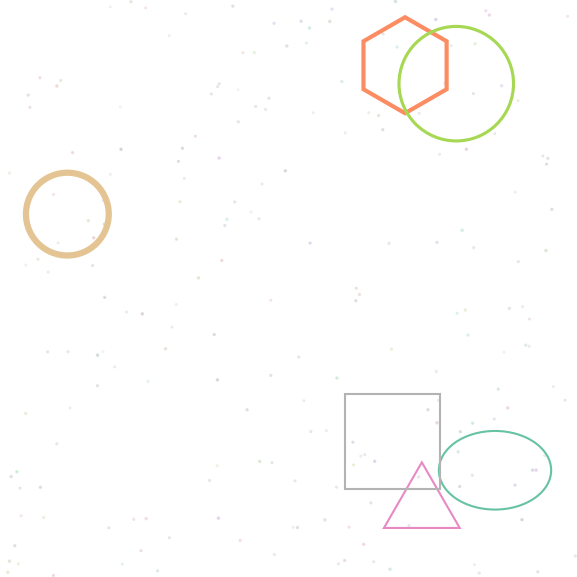[{"shape": "oval", "thickness": 1, "radius": 0.49, "center": [0.857, 0.185]}, {"shape": "hexagon", "thickness": 2, "radius": 0.42, "center": [0.701, 0.886]}, {"shape": "triangle", "thickness": 1, "radius": 0.38, "center": [0.73, 0.123]}, {"shape": "circle", "thickness": 1.5, "radius": 0.5, "center": [0.79, 0.854]}, {"shape": "circle", "thickness": 3, "radius": 0.36, "center": [0.117, 0.628]}, {"shape": "square", "thickness": 1, "radius": 0.41, "center": [0.68, 0.235]}]